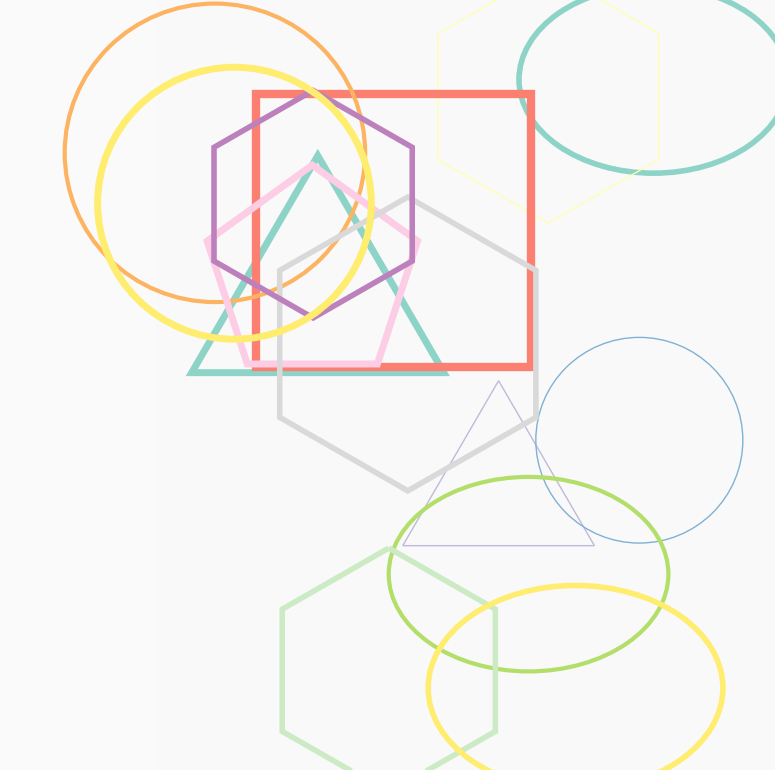[{"shape": "triangle", "thickness": 2.5, "radius": 0.94, "center": [0.41, 0.61]}, {"shape": "oval", "thickness": 2, "radius": 0.87, "center": [0.843, 0.897]}, {"shape": "hexagon", "thickness": 0.5, "radius": 0.82, "center": [0.707, 0.875]}, {"shape": "triangle", "thickness": 0.5, "radius": 0.71, "center": [0.643, 0.363]}, {"shape": "square", "thickness": 3, "radius": 0.89, "center": [0.507, 0.701]}, {"shape": "circle", "thickness": 0.5, "radius": 0.67, "center": [0.825, 0.428]}, {"shape": "circle", "thickness": 1.5, "radius": 0.97, "center": [0.277, 0.802]}, {"shape": "oval", "thickness": 1.5, "radius": 0.9, "center": [0.682, 0.254]}, {"shape": "pentagon", "thickness": 2.5, "radius": 0.71, "center": [0.403, 0.643]}, {"shape": "hexagon", "thickness": 2, "radius": 0.95, "center": [0.526, 0.553]}, {"shape": "hexagon", "thickness": 2, "radius": 0.74, "center": [0.404, 0.735]}, {"shape": "hexagon", "thickness": 2, "radius": 0.79, "center": [0.502, 0.13]}, {"shape": "circle", "thickness": 2.5, "radius": 0.88, "center": [0.303, 0.736]}, {"shape": "oval", "thickness": 2, "radius": 0.95, "center": [0.743, 0.107]}]